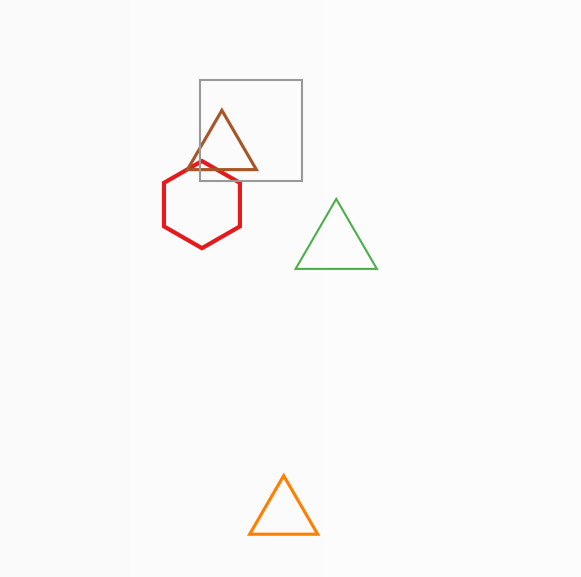[{"shape": "hexagon", "thickness": 2, "radius": 0.38, "center": [0.347, 0.645]}, {"shape": "triangle", "thickness": 1, "radius": 0.4, "center": [0.578, 0.574]}, {"shape": "triangle", "thickness": 1.5, "radius": 0.34, "center": [0.488, 0.108]}, {"shape": "triangle", "thickness": 1.5, "radius": 0.34, "center": [0.382, 0.74]}, {"shape": "square", "thickness": 1, "radius": 0.44, "center": [0.432, 0.773]}]